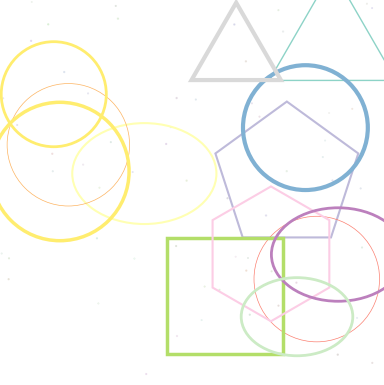[{"shape": "triangle", "thickness": 1, "radius": 0.95, "center": [0.864, 0.886]}, {"shape": "oval", "thickness": 1.5, "radius": 0.94, "center": [0.375, 0.549]}, {"shape": "pentagon", "thickness": 1.5, "radius": 0.98, "center": [0.745, 0.541]}, {"shape": "circle", "thickness": 0.5, "radius": 0.82, "center": [0.823, 0.275]}, {"shape": "circle", "thickness": 3, "radius": 0.81, "center": [0.793, 0.669]}, {"shape": "circle", "thickness": 0.5, "radius": 0.8, "center": [0.178, 0.624]}, {"shape": "square", "thickness": 2.5, "radius": 0.76, "center": [0.584, 0.231]}, {"shape": "hexagon", "thickness": 1.5, "radius": 0.88, "center": [0.704, 0.341]}, {"shape": "triangle", "thickness": 3, "radius": 0.67, "center": [0.614, 0.859]}, {"shape": "oval", "thickness": 2, "radius": 0.87, "center": [0.878, 0.339]}, {"shape": "oval", "thickness": 2, "radius": 0.72, "center": [0.771, 0.177]}, {"shape": "circle", "thickness": 2.5, "radius": 0.9, "center": [0.155, 0.555]}, {"shape": "circle", "thickness": 2, "radius": 0.68, "center": [0.14, 0.755]}]